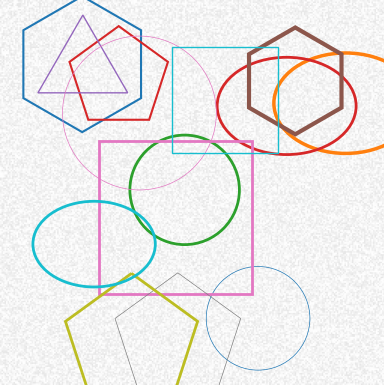[{"shape": "circle", "thickness": 0.5, "radius": 0.67, "center": [0.67, 0.173]}, {"shape": "hexagon", "thickness": 1.5, "radius": 0.88, "center": [0.214, 0.833]}, {"shape": "oval", "thickness": 2.5, "radius": 0.93, "center": [0.898, 0.732]}, {"shape": "circle", "thickness": 2, "radius": 0.71, "center": [0.48, 0.507]}, {"shape": "oval", "thickness": 2, "radius": 0.9, "center": [0.745, 0.725]}, {"shape": "pentagon", "thickness": 1.5, "radius": 0.67, "center": [0.308, 0.798]}, {"shape": "triangle", "thickness": 1, "radius": 0.67, "center": [0.215, 0.826]}, {"shape": "hexagon", "thickness": 3, "radius": 0.69, "center": [0.767, 0.79]}, {"shape": "circle", "thickness": 0.5, "radius": 1.0, "center": [0.362, 0.706]}, {"shape": "square", "thickness": 2, "radius": 0.99, "center": [0.455, 0.434]}, {"shape": "pentagon", "thickness": 0.5, "radius": 0.86, "center": [0.462, 0.12]}, {"shape": "pentagon", "thickness": 2, "radius": 0.9, "center": [0.342, 0.109]}, {"shape": "oval", "thickness": 2, "radius": 0.79, "center": [0.244, 0.366]}, {"shape": "square", "thickness": 1, "radius": 0.69, "center": [0.585, 0.74]}]